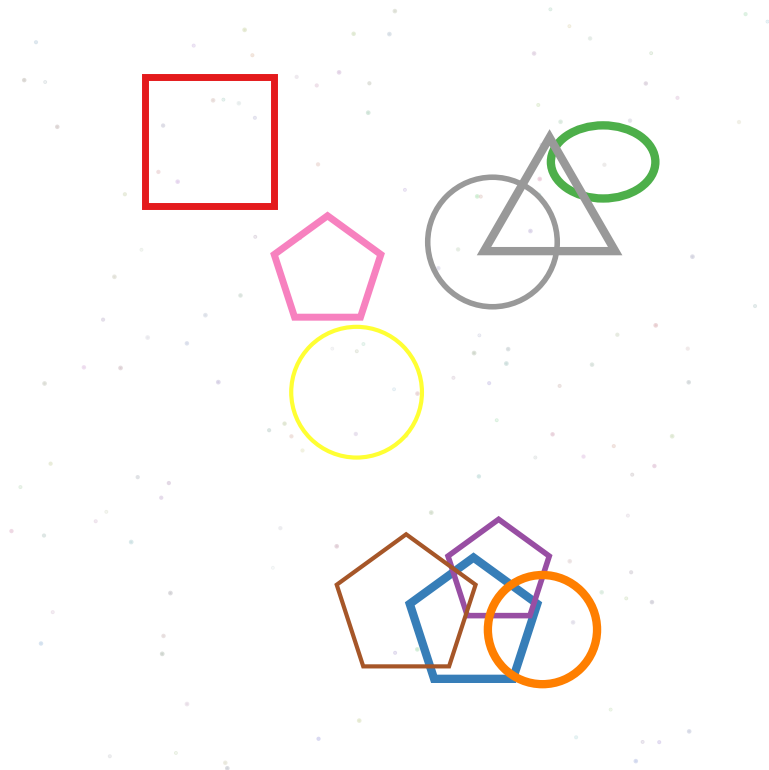[{"shape": "square", "thickness": 2.5, "radius": 0.42, "center": [0.272, 0.816]}, {"shape": "pentagon", "thickness": 3, "radius": 0.44, "center": [0.615, 0.189]}, {"shape": "oval", "thickness": 3, "radius": 0.34, "center": [0.783, 0.79]}, {"shape": "pentagon", "thickness": 2, "radius": 0.35, "center": [0.648, 0.256]}, {"shape": "circle", "thickness": 3, "radius": 0.35, "center": [0.705, 0.182]}, {"shape": "circle", "thickness": 1.5, "radius": 0.42, "center": [0.463, 0.491]}, {"shape": "pentagon", "thickness": 1.5, "radius": 0.47, "center": [0.527, 0.211]}, {"shape": "pentagon", "thickness": 2.5, "radius": 0.36, "center": [0.425, 0.647]}, {"shape": "circle", "thickness": 2, "radius": 0.42, "center": [0.64, 0.686]}, {"shape": "triangle", "thickness": 3, "radius": 0.49, "center": [0.714, 0.723]}]